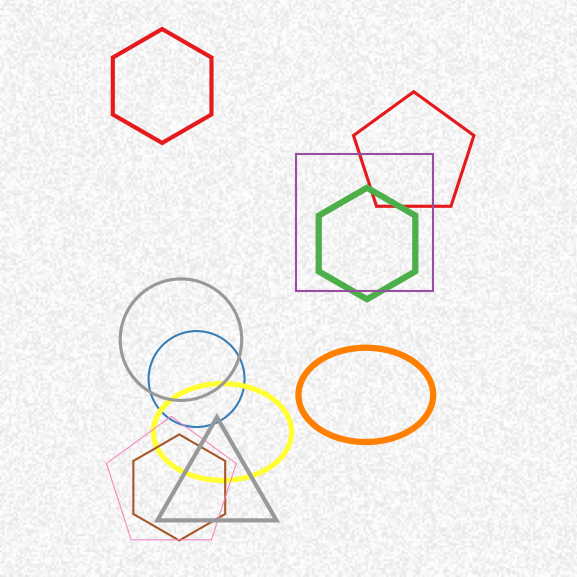[{"shape": "pentagon", "thickness": 1.5, "radius": 0.55, "center": [0.716, 0.731]}, {"shape": "hexagon", "thickness": 2, "radius": 0.49, "center": [0.281, 0.85]}, {"shape": "circle", "thickness": 1, "radius": 0.42, "center": [0.34, 0.343]}, {"shape": "hexagon", "thickness": 3, "radius": 0.48, "center": [0.636, 0.577]}, {"shape": "square", "thickness": 1, "radius": 0.59, "center": [0.631, 0.614]}, {"shape": "oval", "thickness": 3, "radius": 0.58, "center": [0.633, 0.315]}, {"shape": "oval", "thickness": 2.5, "radius": 0.6, "center": [0.385, 0.251]}, {"shape": "hexagon", "thickness": 1, "radius": 0.46, "center": [0.31, 0.155]}, {"shape": "pentagon", "thickness": 0.5, "radius": 0.59, "center": [0.297, 0.16]}, {"shape": "circle", "thickness": 1.5, "radius": 0.53, "center": [0.313, 0.411]}, {"shape": "triangle", "thickness": 2, "radius": 0.6, "center": [0.376, 0.158]}]